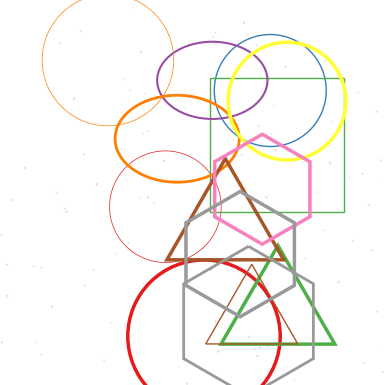[{"shape": "circle", "thickness": 2.5, "radius": 0.99, "center": [0.53, 0.127]}, {"shape": "circle", "thickness": 0.5, "radius": 0.72, "center": [0.43, 0.463]}, {"shape": "circle", "thickness": 1, "radius": 0.73, "center": [0.702, 0.765]}, {"shape": "square", "thickness": 1, "radius": 0.87, "center": [0.719, 0.624]}, {"shape": "triangle", "thickness": 2.5, "radius": 0.85, "center": [0.722, 0.192]}, {"shape": "oval", "thickness": 1.5, "radius": 0.72, "center": [0.551, 0.791]}, {"shape": "oval", "thickness": 2, "radius": 0.81, "center": [0.46, 0.64]}, {"shape": "circle", "thickness": 0.5, "radius": 0.85, "center": [0.28, 0.844]}, {"shape": "circle", "thickness": 2.5, "radius": 0.76, "center": [0.745, 0.737]}, {"shape": "triangle", "thickness": 1, "radius": 0.69, "center": [0.654, 0.176]}, {"shape": "triangle", "thickness": 2.5, "radius": 0.88, "center": [0.585, 0.413]}, {"shape": "hexagon", "thickness": 2.5, "radius": 0.71, "center": [0.681, 0.509]}, {"shape": "hexagon", "thickness": 2, "radius": 0.97, "center": [0.646, 0.166]}, {"shape": "hexagon", "thickness": 2.5, "radius": 0.81, "center": [0.624, 0.34]}]